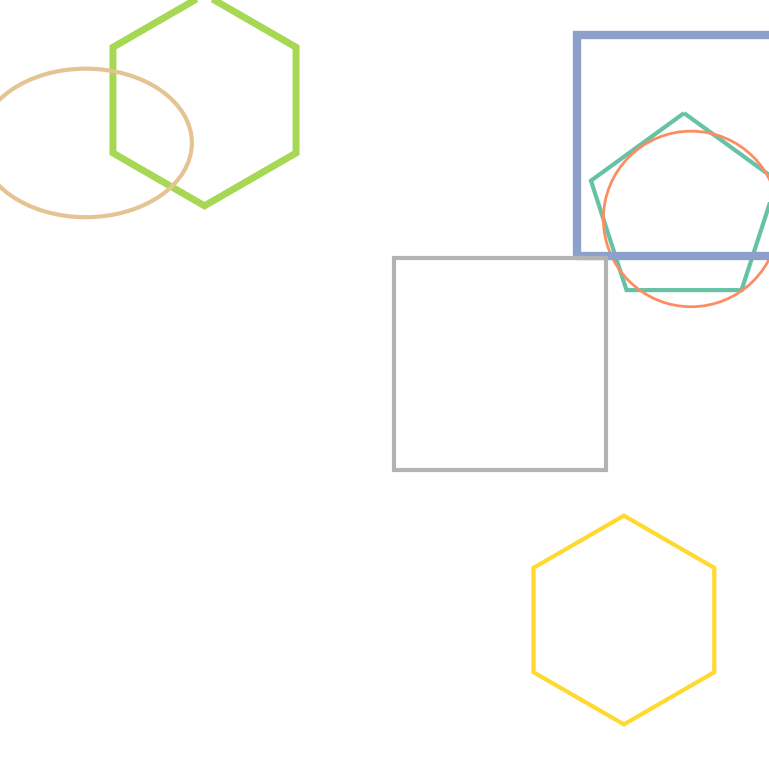[{"shape": "pentagon", "thickness": 1.5, "radius": 0.64, "center": [0.888, 0.726]}, {"shape": "circle", "thickness": 1, "radius": 0.57, "center": [0.898, 0.716]}, {"shape": "square", "thickness": 3, "radius": 0.72, "center": [0.893, 0.811]}, {"shape": "hexagon", "thickness": 2.5, "radius": 0.69, "center": [0.266, 0.87]}, {"shape": "hexagon", "thickness": 1.5, "radius": 0.68, "center": [0.81, 0.195]}, {"shape": "oval", "thickness": 1.5, "radius": 0.69, "center": [0.111, 0.814]}, {"shape": "square", "thickness": 1.5, "radius": 0.69, "center": [0.65, 0.527]}]